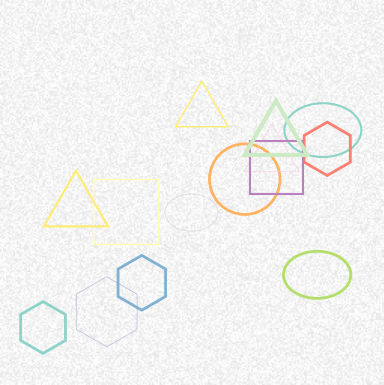[{"shape": "hexagon", "thickness": 2, "radius": 0.34, "center": [0.112, 0.149]}, {"shape": "oval", "thickness": 1.5, "radius": 0.5, "center": [0.839, 0.662]}, {"shape": "square", "thickness": 1, "radius": 0.42, "center": [0.327, 0.45]}, {"shape": "hexagon", "thickness": 0.5, "radius": 0.46, "center": [0.277, 0.19]}, {"shape": "hexagon", "thickness": 2, "radius": 0.35, "center": [0.85, 0.613]}, {"shape": "hexagon", "thickness": 2, "radius": 0.36, "center": [0.368, 0.266]}, {"shape": "circle", "thickness": 2, "radius": 0.46, "center": [0.636, 0.535]}, {"shape": "oval", "thickness": 2, "radius": 0.44, "center": [0.824, 0.286]}, {"shape": "triangle", "thickness": 0.5, "radius": 0.41, "center": [0.706, 0.595]}, {"shape": "oval", "thickness": 0.5, "radius": 0.34, "center": [0.497, 0.448]}, {"shape": "square", "thickness": 1.5, "radius": 0.35, "center": [0.718, 0.565]}, {"shape": "triangle", "thickness": 3, "radius": 0.47, "center": [0.717, 0.645]}, {"shape": "triangle", "thickness": 1.5, "radius": 0.48, "center": [0.197, 0.46]}, {"shape": "triangle", "thickness": 1, "radius": 0.39, "center": [0.524, 0.71]}]